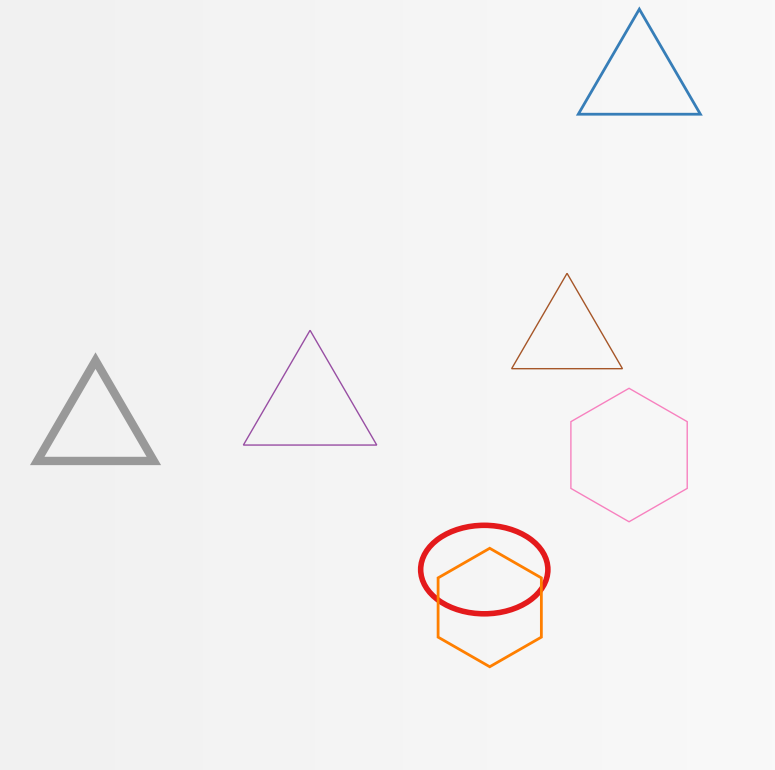[{"shape": "oval", "thickness": 2, "radius": 0.41, "center": [0.625, 0.26]}, {"shape": "triangle", "thickness": 1, "radius": 0.45, "center": [0.825, 0.897]}, {"shape": "triangle", "thickness": 0.5, "radius": 0.5, "center": [0.4, 0.472]}, {"shape": "hexagon", "thickness": 1, "radius": 0.38, "center": [0.632, 0.211]}, {"shape": "triangle", "thickness": 0.5, "radius": 0.41, "center": [0.732, 0.562]}, {"shape": "hexagon", "thickness": 0.5, "radius": 0.43, "center": [0.812, 0.409]}, {"shape": "triangle", "thickness": 3, "radius": 0.43, "center": [0.123, 0.445]}]